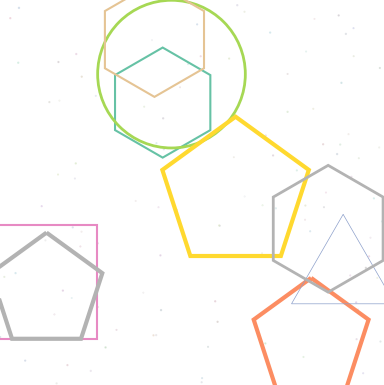[{"shape": "hexagon", "thickness": 1.5, "radius": 0.71, "center": [0.423, 0.734]}, {"shape": "pentagon", "thickness": 3, "radius": 0.78, "center": [0.808, 0.121]}, {"shape": "triangle", "thickness": 0.5, "radius": 0.77, "center": [0.891, 0.288]}, {"shape": "square", "thickness": 1.5, "radius": 0.74, "center": [0.106, 0.267]}, {"shape": "circle", "thickness": 2, "radius": 0.96, "center": [0.445, 0.807]}, {"shape": "pentagon", "thickness": 3, "radius": 1.0, "center": [0.612, 0.497]}, {"shape": "hexagon", "thickness": 1.5, "radius": 0.74, "center": [0.401, 0.897]}, {"shape": "pentagon", "thickness": 3, "radius": 0.76, "center": [0.121, 0.243]}, {"shape": "hexagon", "thickness": 2, "radius": 0.82, "center": [0.852, 0.406]}]